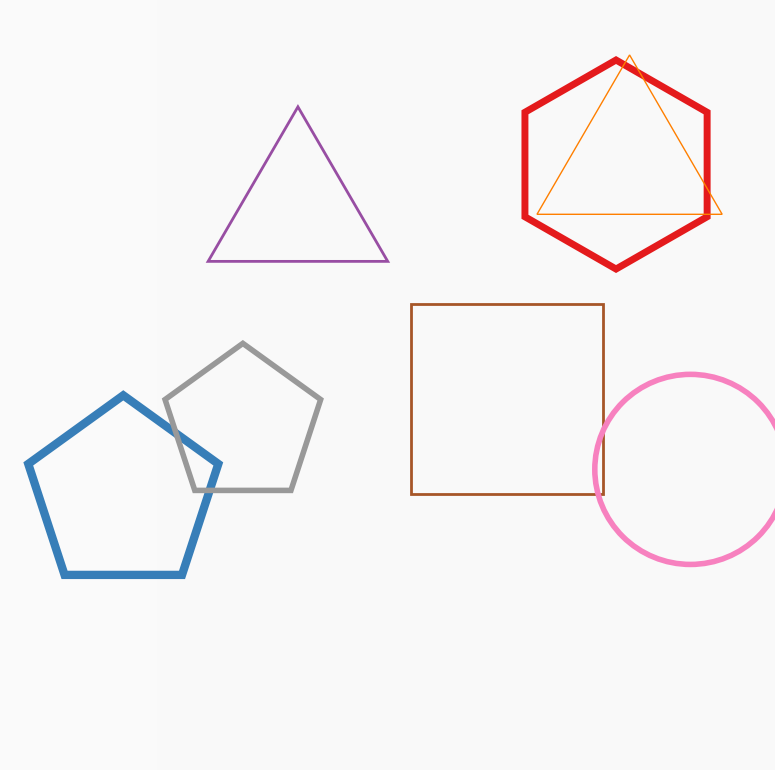[{"shape": "hexagon", "thickness": 2.5, "radius": 0.68, "center": [0.795, 0.786]}, {"shape": "pentagon", "thickness": 3, "radius": 0.64, "center": [0.159, 0.358]}, {"shape": "triangle", "thickness": 1, "radius": 0.67, "center": [0.384, 0.727]}, {"shape": "triangle", "thickness": 0.5, "radius": 0.69, "center": [0.812, 0.791]}, {"shape": "square", "thickness": 1, "radius": 0.62, "center": [0.654, 0.482]}, {"shape": "circle", "thickness": 2, "radius": 0.62, "center": [0.891, 0.39]}, {"shape": "pentagon", "thickness": 2, "radius": 0.53, "center": [0.313, 0.449]}]